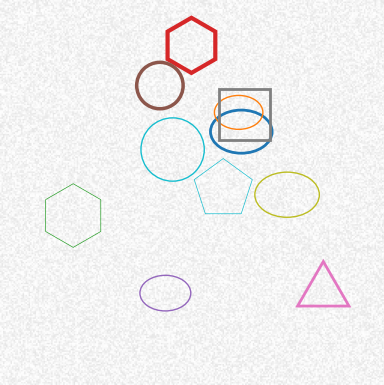[{"shape": "oval", "thickness": 2, "radius": 0.4, "center": [0.627, 0.658]}, {"shape": "oval", "thickness": 1, "radius": 0.31, "center": [0.62, 0.708]}, {"shape": "hexagon", "thickness": 0.5, "radius": 0.41, "center": [0.19, 0.44]}, {"shape": "hexagon", "thickness": 3, "radius": 0.36, "center": [0.497, 0.882]}, {"shape": "oval", "thickness": 1, "radius": 0.33, "center": [0.43, 0.239]}, {"shape": "circle", "thickness": 2.5, "radius": 0.3, "center": [0.415, 0.778]}, {"shape": "triangle", "thickness": 2, "radius": 0.39, "center": [0.84, 0.244]}, {"shape": "square", "thickness": 2, "radius": 0.33, "center": [0.635, 0.703]}, {"shape": "oval", "thickness": 1, "radius": 0.42, "center": [0.746, 0.494]}, {"shape": "circle", "thickness": 1, "radius": 0.41, "center": [0.448, 0.612]}, {"shape": "pentagon", "thickness": 0.5, "radius": 0.4, "center": [0.58, 0.509]}]